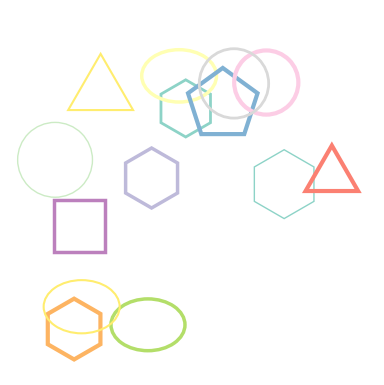[{"shape": "hexagon", "thickness": 2, "radius": 0.37, "center": [0.482, 0.718]}, {"shape": "hexagon", "thickness": 1, "radius": 0.45, "center": [0.738, 0.522]}, {"shape": "oval", "thickness": 2.5, "radius": 0.49, "center": [0.465, 0.803]}, {"shape": "hexagon", "thickness": 2.5, "radius": 0.39, "center": [0.394, 0.538]}, {"shape": "triangle", "thickness": 3, "radius": 0.39, "center": [0.862, 0.543]}, {"shape": "pentagon", "thickness": 3, "radius": 0.47, "center": [0.579, 0.729]}, {"shape": "hexagon", "thickness": 3, "radius": 0.39, "center": [0.192, 0.145]}, {"shape": "oval", "thickness": 2.5, "radius": 0.48, "center": [0.384, 0.156]}, {"shape": "circle", "thickness": 3, "radius": 0.42, "center": [0.692, 0.786]}, {"shape": "circle", "thickness": 2, "radius": 0.45, "center": [0.608, 0.783]}, {"shape": "square", "thickness": 2.5, "radius": 0.34, "center": [0.206, 0.414]}, {"shape": "circle", "thickness": 1, "radius": 0.49, "center": [0.143, 0.585]}, {"shape": "triangle", "thickness": 1.5, "radius": 0.49, "center": [0.261, 0.763]}, {"shape": "oval", "thickness": 1.5, "radius": 0.49, "center": [0.212, 0.203]}]